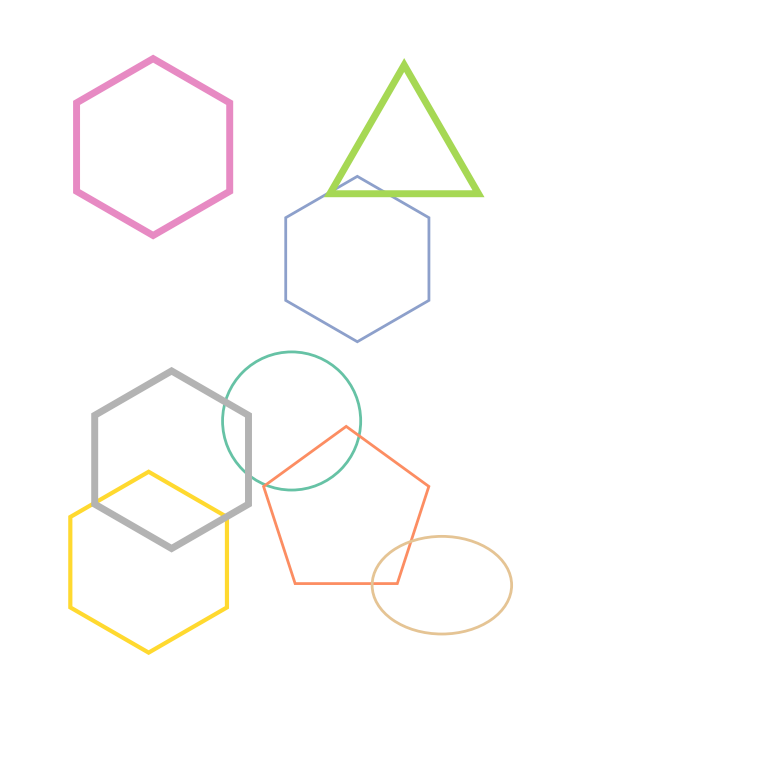[{"shape": "circle", "thickness": 1, "radius": 0.45, "center": [0.379, 0.453]}, {"shape": "pentagon", "thickness": 1, "radius": 0.56, "center": [0.45, 0.333]}, {"shape": "hexagon", "thickness": 1, "radius": 0.54, "center": [0.464, 0.664]}, {"shape": "hexagon", "thickness": 2.5, "radius": 0.57, "center": [0.199, 0.809]}, {"shape": "triangle", "thickness": 2.5, "radius": 0.56, "center": [0.525, 0.804]}, {"shape": "hexagon", "thickness": 1.5, "radius": 0.59, "center": [0.193, 0.27]}, {"shape": "oval", "thickness": 1, "radius": 0.45, "center": [0.574, 0.24]}, {"shape": "hexagon", "thickness": 2.5, "radius": 0.58, "center": [0.223, 0.403]}]